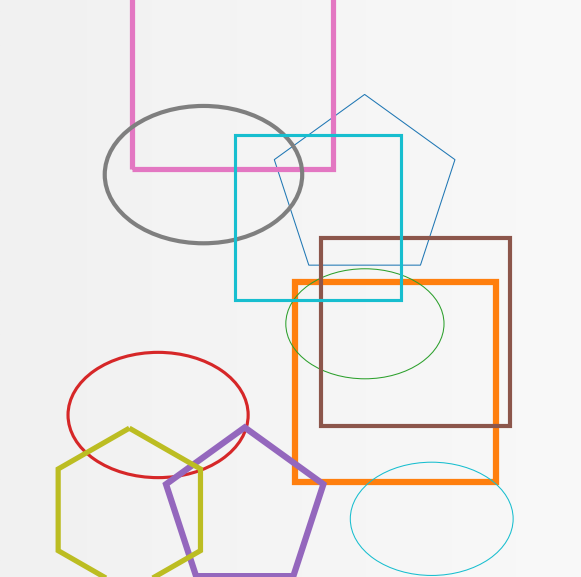[{"shape": "pentagon", "thickness": 0.5, "radius": 0.82, "center": [0.627, 0.672]}, {"shape": "square", "thickness": 3, "radius": 0.87, "center": [0.68, 0.338]}, {"shape": "oval", "thickness": 0.5, "radius": 0.68, "center": [0.628, 0.438]}, {"shape": "oval", "thickness": 1.5, "radius": 0.77, "center": [0.272, 0.281]}, {"shape": "pentagon", "thickness": 3, "radius": 0.71, "center": [0.421, 0.117]}, {"shape": "square", "thickness": 2, "radius": 0.81, "center": [0.714, 0.424]}, {"shape": "square", "thickness": 2.5, "radius": 0.86, "center": [0.4, 0.878]}, {"shape": "oval", "thickness": 2, "radius": 0.85, "center": [0.35, 0.697]}, {"shape": "hexagon", "thickness": 2.5, "radius": 0.71, "center": [0.222, 0.116]}, {"shape": "square", "thickness": 1.5, "radius": 0.71, "center": [0.547, 0.622]}, {"shape": "oval", "thickness": 0.5, "radius": 0.7, "center": [0.743, 0.101]}]